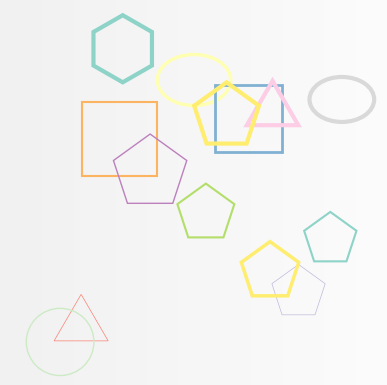[{"shape": "hexagon", "thickness": 3, "radius": 0.44, "center": [0.317, 0.873]}, {"shape": "pentagon", "thickness": 1.5, "radius": 0.35, "center": [0.852, 0.379]}, {"shape": "oval", "thickness": 2.5, "radius": 0.47, "center": [0.501, 0.792]}, {"shape": "pentagon", "thickness": 0.5, "radius": 0.36, "center": [0.77, 0.241]}, {"shape": "triangle", "thickness": 0.5, "radius": 0.4, "center": [0.209, 0.155]}, {"shape": "square", "thickness": 2, "radius": 0.43, "center": [0.641, 0.693]}, {"shape": "square", "thickness": 1.5, "radius": 0.48, "center": [0.308, 0.639]}, {"shape": "pentagon", "thickness": 1.5, "radius": 0.39, "center": [0.531, 0.446]}, {"shape": "triangle", "thickness": 3, "radius": 0.38, "center": [0.703, 0.713]}, {"shape": "oval", "thickness": 3, "radius": 0.42, "center": [0.882, 0.742]}, {"shape": "pentagon", "thickness": 1, "radius": 0.5, "center": [0.387, 0.552]}, {"shape": "circle", "thickness": 1, "radius": 0.44, "center": [0.155, 0.112]}, {"shape": "pentagon", "thickness": 3, "radius": 0.44, "center": [0.585, 0.698]}, {"shape": "pentagon", "thickness": 2.5, "radius": 0.39, "center": [0.697, 0.295]}]